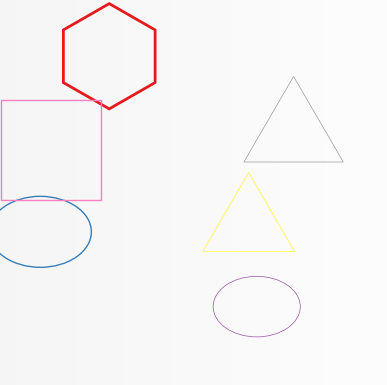[{"shape": "hexagon", "thickness": 2, "radius": 0.68, "center": [0.282, 0.854]}, {"shape": "oval", "thickness": 1, "radius": 0.66, "center": [0.104, 0.398]}, {"shape": "oval", "thickness": 0.5, "radius": 0.56, "center": [0.663, 0.204]}, {"shape": "triangle", "thickness": 0.5, "radius": 0.68, "center": [0.642, 0.415]}, {"shape": "square", "thickness": 1, "radius": 0.65, "center": [0.131, 0.61]}, {"shape": "triangle", "thickness": 0.5, "radius": 0.74, "center": [0.758, 0.653]}]